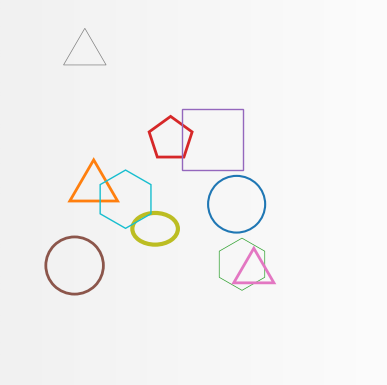[{"shape": "circle", "thickness": 1.5, "radius": 0.37, "center": [0.611, 0.47]}, {"shape": "triangle", "thickness": 2, "radius": 0.36, "center": [0.242, 0.514]}, {"shape": "hexagon", "thickness": 0.5, "radius": 0.34, "center": [0.624, 0.314]}, {"shape": "pentagon", "thickness": 2, "radius": 0.29, "center": [0.44, 0.639]}, {"shape": "square", "thickness": 1, "radius": 0.4, "center": [0.548, 0.637]}, {"shape": "circle", "thickness": 2, "radius": 0.37, "center": [0.193, 0.31]}, {"shape": "triangle", "thickness": 2, "radius": 0.3, "center": [0.655, 0.295]}, {"shape": "triangle", "thickness": 0.5, "radius": 0.32, "center": [0.219, 0.863]}, {"shape": "oval", "thickness": 3, "radius": 0.29, "center": [0.4, 0.406]}, {"shape": "hexagon", "thickness": 1, "radius": 0.38, "center": [0.324, 0.483]}]